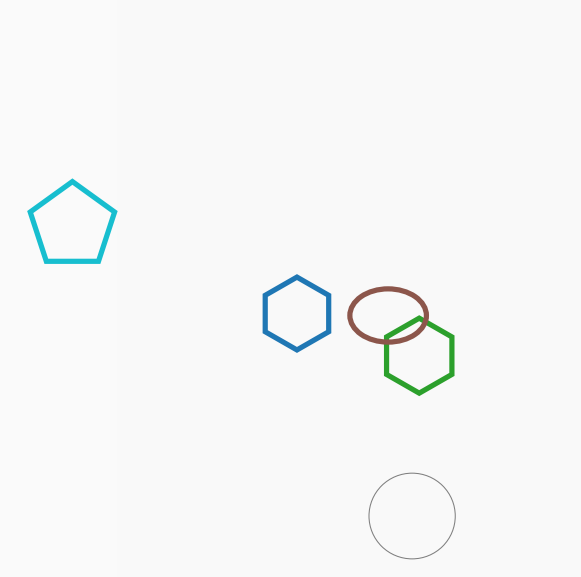[{"shape": "hexagon", "thickness": 2.5, "radius": 0.32, "center": [0.511, 0.456]}, {"shape": "hexagon", "thickness": 2.5, "radius": 0.32, "center": [0.721, 0.383]}, {"shape": "oval", "thickness": 2.5, "radius": 0.33, "center": [0.668, 0.453]}, {"shape": "circle", "thickness": 0.5, "radius": 0.37, "center": [0.709, 0.106]}, {"shape": "pentagon", "thickness": 2.5, "radius": 0.38, "center": [0.125, 0.608]}]